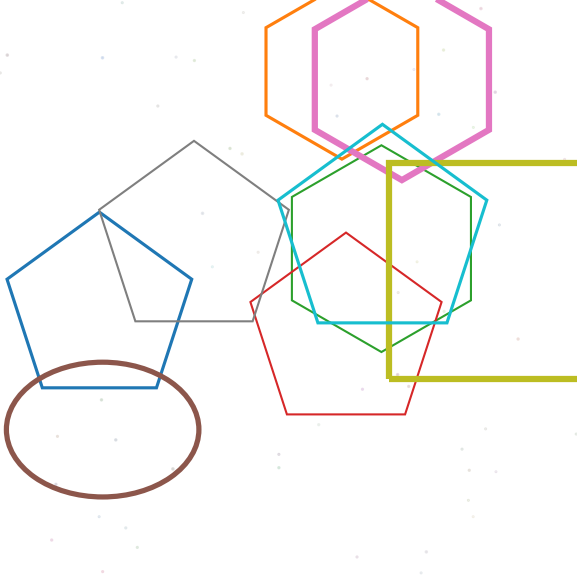[{"shape": "pentagon", "thickness": 1.5, "radius": 0.84, "center": [0.172, 0.464]}, {"shape": "hexagon", "thickness": 1.5, "radius": 0.76, "center": [0.592, 0.875]}, {"shape": "hexagon", "thickness": 1, "radius": 0.9, "center": [0.66, 0.569]}, {"shape": "pentagon", "thickness": 1, "radius": 0.87, "center": [0.599, 0.422]}, {"shape": "oval", "thickness": 2.5, "radius": 0.83, "center": [0.178, 0.255]}, {"shape": "hexagon", "thickness": 3, "radius": 0.87, "center": [0.696, 0.861]}, {"shape": "pentagon", "thickness": 1, "radius": 0.86, "center": [0.336, 0.582]}, {"shape": "square", "thickness": 3, "radius": 0.93, "center": [0.859, 0.53]}, {"shape": "pentagon", "thickness": 1.5, "radius": 0.95, "center": [0.662, 0.594]}]